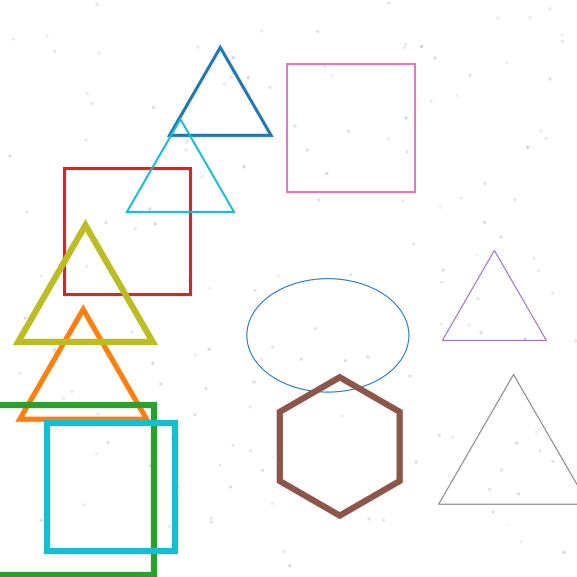[{"shape": "oval", "thickness": 0.5, "radius": 0.7, "center": [0.568, 0.418]}, {"shape": "triangle", "thickness": 1.5, "radius": 0.51, "center": [0.381, 0.816]}, {"shape": "triangle", "thickness": 2.5, "radius": 0.63, "center": [0.144, 0.337]}, {"shape": "square", "thickness": 3, "radius": 0.74, "center": [0.12, 0.15]}, {"shape": "square", "thickness": 1.5, "radius": 0.55, "center": [0.22, 0.599]}, {"shape": "triangle", "thickness": 0.5, "radius": 0.52, "center": [0.856, 0.462]}, {"shape": "hexagon", "thickness": 3, "radius": 0.6, "center": [0.588, 0.226]}, {"shape": "square", "thickness": 1, "radius": 0.56, "center": [0.608, 0.777]}, {"shape": "triangle", "thickness": 0.5, "radius": 0.75, "center": [0.889, 0.201]}, {"shape": "triangle", "thickness": 3, "radius": 0.67, "center": [0.148, 0.474]}, {"shape": "triangle", "thickness": 1, "radius": 0.54, "center": [0.312, 0.686]}, {"shape": "square", "thickness": 3, "radius": 0.55, "center": [0.192, 0.156]}]